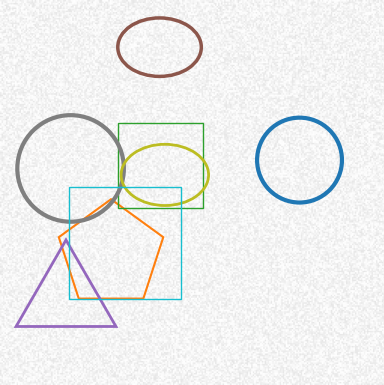[{"shape": "circle", "thickness": 3, "radius": 0.55, "center": [0.778, 0.584]}, {"shape": "pentagon", "thickness": 1.5, "radius": 0.71, "center": [0.288, 0.34]}, {"shape": "square", "thickness": 1, "radius": 0.55, "center": [0.417, 0.57]}, {"shape": "triangle", "thickness": 2, "radius": 0.75, "center": [0.171, 0.227]}, {"shape": "oval", "thickness": 2.5, "radius": 0.54, "center": [0.414, 0.877]}, {"shape": "circle", "thickness": 3, "radius": 0.69, "center": [0.183, 0.562]}, {"shape": "oval", "thickness": 2, "radius": 0.57, "center": [0.428, 0.546]}, {"shape": "square", "thickness": 1, "radius": 0.73, "center": [0.325, 0.369]}]